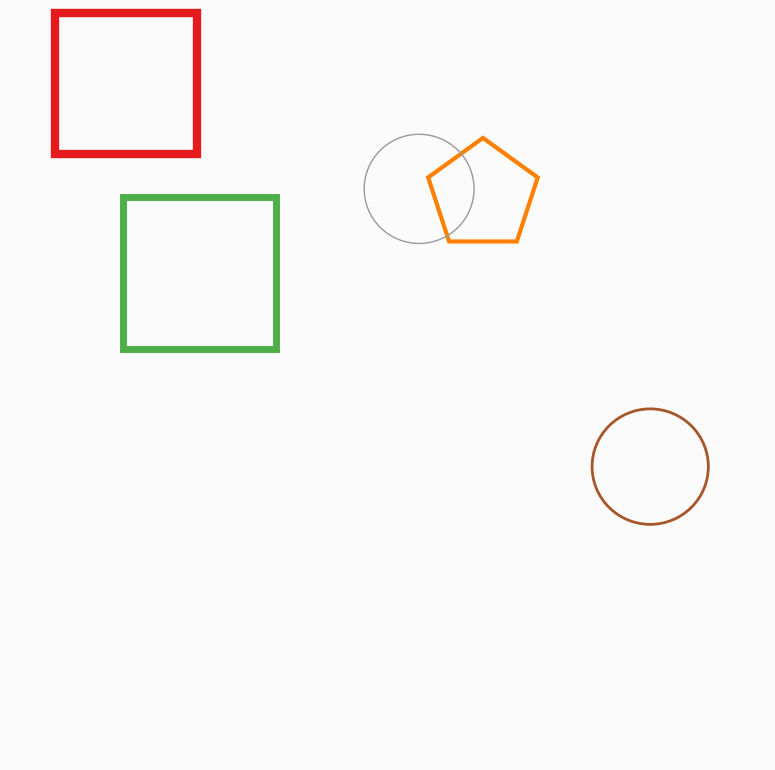[{"shape": "square", "thickness": 3, "radius": 0.46, "center": [0.163, 0.891]}, {"shape": "square", "thickness": 2.5, "radius": 0.49, "center": [0.257, 0.645]}, {"shape": "pentagon", "thickness": 1.5, "radius": 0.37, "center": [0.623, 0.747]}, {"shape": "circle", "thickness": 1, "radius": 0.38, "center": [0.839, 0.394]}, {"shape": "circle", "thickness": 0.5, "radius": 0.35, "center": [0.541, 0.755]}]